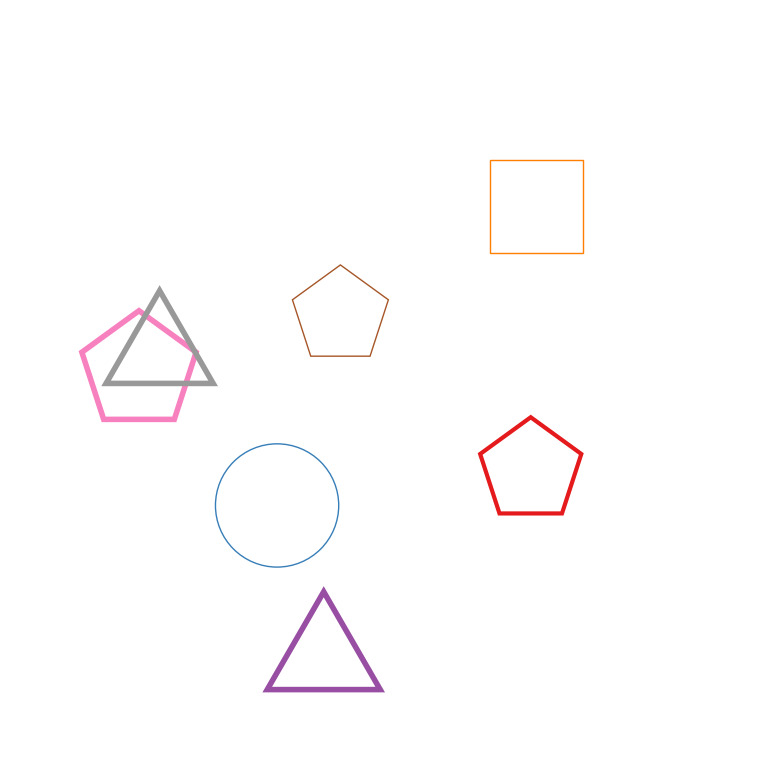[{"shape": "pentagon", "thickness": 1.5, "radius": 0.35, "center": [0.689, 0.389]}, {"shape": "circle", "thickness": 0.5, "radius": 0.4, "center": [0.36, 0.344]}, {"shape": "triangle", "thickness": 2, "radius": 0.42, "center": [0.42, 0.147]}, {"shape": "square", "thickness": 0.5, "radius": 0.3, "center": [0.697, 0.731]}, {"shape": "pentagon", "thickness": 0.5, "radius": 0.33, "center": [0.442, 0.59]}, {"shape": "pentagon", "thickness": 2, "radius": 0.39, "center": [0.181, 0.518]}, {"shape": "triangle", "thickness": 2, "radius": 0.4, "center": [0.207, 0.542]}]